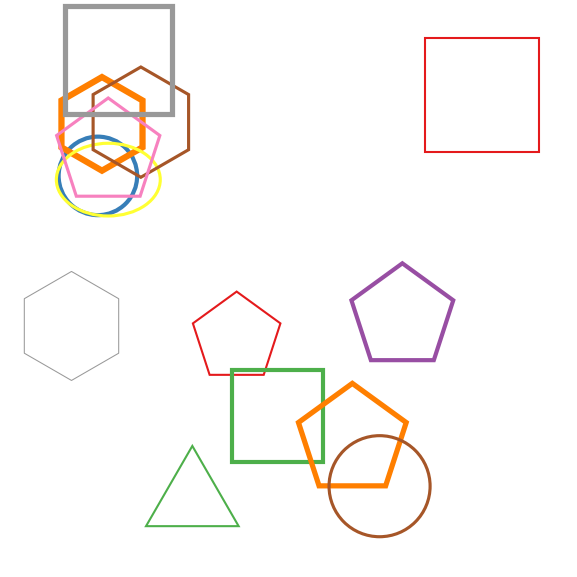[{"shape": "pentagon", "thickness": 1, "radius": 0.4, "center": [0.41, 0.415]}, {"shape": "square", "thickness": 1, "radius": 0.49, "center": [0.835, 0.834]}, {"shape": "circle", "thickness": 2, "radius": 0.34, "center": [0.17, 0.695]}, {"shape": "triangle", "thickness": 1, "radius": 0.46, "center": [0.333, 0.134]}, {"shape": "square", "thickness": 2, "radius": 0.39, "center": [0.481, 0.279]}, {"shape": "pentagon", "thickness": 2, "radius": 0.46, "center": [0.697, 0.45]}, {"shape": "pentagon", "thickness": 2.5, "radius": 0.49, "center": [0.61, 0.237]}, {"shape": "hexagon", "thickness": 3, "radius": 0.41, "center": [0.177, 0.785]}, {"shape": "oval", "thickness": 1.5, "radius": 0.45, "center": [0.188, 0.688]}, {"shape": "hexagon", "thickness": 1.5, "radius": 0.48, "center": [0.244, 0.788]}, {"shape": "circle", "thickness": 1.5, "radius": 0.44, "center": [0.657, 0.157]}, {"shape": "pentagon", "thickness": 1.5, "radius": 0.47, "center": [0.187, 0.735]}, {"shape": "hexagon", "thickness": 0.5, "radius": 0.47, "center": [0.124, 0.435]}, {"shape": "square", "thickness": 2.5, "radius": 0.47, "center": [0.205, 0.895]}]